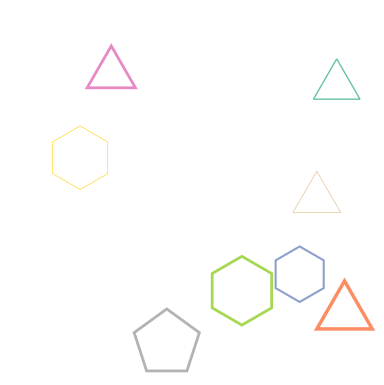[{"shape": "triangle", "thickness": 1, "radius": 0.35, "center": [0.875, 0.777]}, {"shape": "triangle", "thickness": 2.5, "radius": 0.42, "center": [0.895, 0.187]}, {"shape": "hexagon", "thickness": 1.5, "radius": 0.36, "center": [0.778, 0.288]}, {"shape": "triangle", "thickness": 2, "radius": 0.36, "center": [0.289, 0.808]}, {"shape": "hexagon", "thickness": 2, "radius": 0.45, "center": [0.628, 0.245]}, {"shape": "hexagon", "thickness": 0.5, "radius": 0.41, "center": [0.208, 0.59]}, {"shape": "triangle", "thickness": 0.5, "radius": 0.36, "center": [0.823, 0.484]}, {"shape": "pentagon", "thickness": 2, "radius": 0.45, "center": [0.433, 0.109]}]